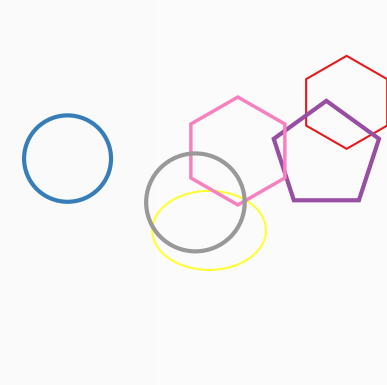[{"shape": "hexagon", "thickness": 1.5, "radius": 0.6, "center": [0.895, 0.734]}, {"shape": "circle", "thickness": 3, "radius": 0.56, "center": [0.174, 0.588]}, {"shape": "pentagon", "thickness": 3, "radius": 0.71, "center": [0.842, 0.595]}, {"shape": "oval", "thickness": 1.5, "radius": 0.73, "center": [0.54, 0.402]}, {"shape": "hexagon", "thickness": 2.5, "radius": 0.7, "center": [0.614, 0.608]}, {"shape": "circle", "thickness": 3, "radius": 0.64, "center": [0.504, 0.474]}]